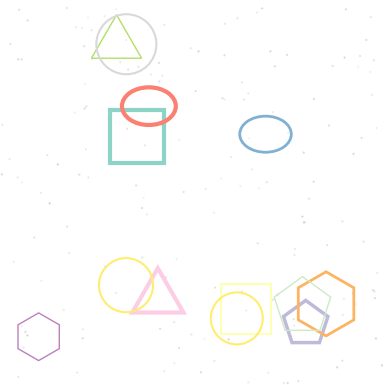[{"shape": "square", "thickness": 3, "radius": 0.35, "center": [0.356, 0.646]}, {"shape": "square", "thickness": 1.5, "radius": 0.32, "center": [0.639, 0.197]}, {"shape": "pentagon", "thickness": 2.5, "radius": 0.3, "center": [0.794, 0.159]}, {"shape": "oval", "thickness": 3, "radius": 0.35, "center": [0.387, 0.724]}, {"shape": "oval", "thickness": 2, "radius": 0.33, "center": [0.69, 0.651]}, {"shape": "hexagon", "thickness": 2, "radius": 0.42, "center": [0.847, 0.211]}, {"shape": "triangle", "thickness": 1, "radius": 0.38, "center": [0.303, 0.886]}, {"shape": "triangle", "thickness": 3, "radius": 0.38, "center": [0.41, 0.227]}, {"shape": "circle", "thickness": 1.5, "radius": 0.39, "center": [0.328, 0.885]}, {"shape": "hexagon", "thickness": 1, "radius": 0.31, "center": [0.1, 0.125]}, {"shape": "pentagon", "thickness": 1, "radius": 0.39, "center": [0.786, 0.204]}, {"shape": "circle", "thickness": 1.5, "radius": 0.35, "center": [0.327, 0.259]}, {"shape": "circle", "thickness": 1.5, "radius": 0.34, "center": [0.615, 0.173]}]